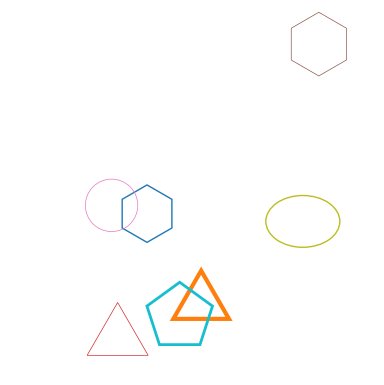[{"shape": "hexagon", "thickness": 1, "radius": 0.37, "center": [0.382, 0.445]}, {"shape": "triangle", "thickness": 3, "radius": 0.42, "center": [0.522, 0.213]}, {"shape": "triangle", "thickness": 0.5, "radius": 0.46, "center": [0.306, 0.123]}, {"shape": "hexagon", "thickness": 0.5, "radius": 0.41, "center": [0.828, 0.885]}, {"shape": "circle", "thickness": 0.5, "radius": 0.34, "center": [0.29, 0.467]}, {"shape": "oval", "thickness": 1, "radius": 0.48, "center": [0.787, 0.425]}, {"shape": "pentagon", "thickness": 2, "radius": 0.45, "center": [0.467, 0.177]}]